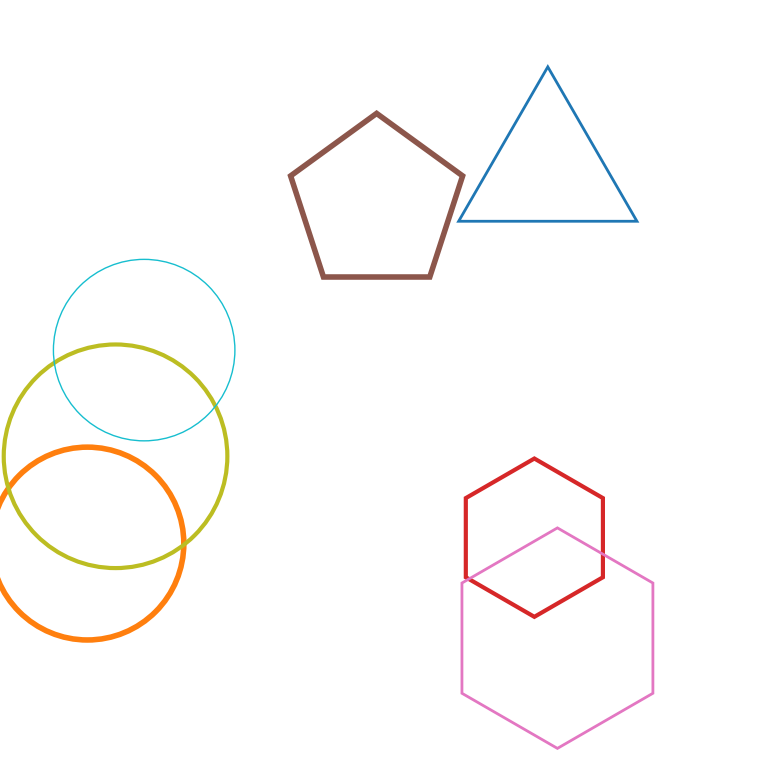[{"shape": "triangle", "thickness": 1, "radius": 0.67, "center": [0.711, 0.779]}, {"shape": "circle", "thickness": 2, "radius": 0.63, "center": [0.114, 0.294]}, {"shape": "hexagon", "thickness": 1.5, "radius": 0.51, "center": [0.694, 0.302]}, {"shape": "pentagon", "thickness": 2, "radius": 0.59, "center": [0.489, 0.735]}, {"shape": "hexagon", "thickness": 1, "radius": 0.72, "center": [0.724, 0.171]}, {"shape": "circle", "thickness": 1.5, "radius": 0.73, "center": [0.15, 0.407]}, {"shape": "circle", "thickness": 0.5, "radius": 0.59, "center": [0.187, 0.545]}]